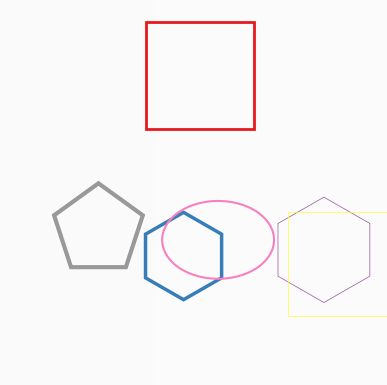[{"shape": "square", "thickness": 2, "radius": 0.7, "center": [0.515, 0.805]}, {"shape": "hexagon", "thickness": 2.5, "radius": 0.57, "center": [0.474, 0.335]}, {"shape": "hexagon", "thickness": 0.5, "radius": 0.68, "center": [0.836, 0.351]}, {"shape": "square", "thickness": 0.5, "radius": 0.67, "center": [0.878, 0.314]}, {"shape": "oval", "thickness": 1.5, "radius": 0.72, "center": [0.563, 0.377]}, {"shape": "pentagon", "thickness": 3, "radius": 0.6, "center": [0.254, 0.403]}]